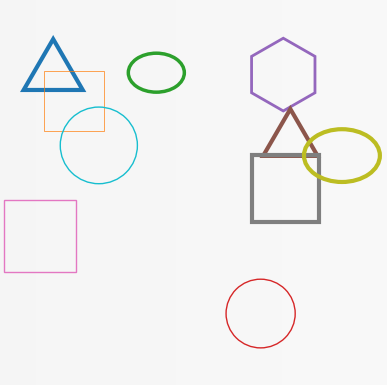[{"shape": "triangle", "thickness": 3, "radius": 0.44, "center": [0.137, 0.81]}, {"shape": "square", "thickness": 0.5, "radius": 0.39, "center": [0.191, 0.738]}, {"shape": "oval", "thickness": 2.5, "radius": 0.36, "center": [0.403, 0.811]}, {"shape": "circle", "thickness": 1, "radius": 0.45, "center": [0.673, 0.186]}, {"shape": "hexagon", "thickness": 2, "radius": 0.47, "center": [0.731, 0.806]}, {"shape": "triangle", "thickness": 3, "radius": 0.41, "center": [0.749, 0.636]}, {"shape": "square", "thickness": 1, "radius": 0.47, "center": [0.103, 0.387]}, {"shape": "square", "thickness": 3, "radius": 0.43, "center": [0.737, 0.51]}, {"shape": "oval", "thickness": 3, "radius": 0.49, "center": [0.882, 0.596]}, {"shape": "circle", "thickness": 1, "radius": 0.5, "center": [0.255, 0.622]}]